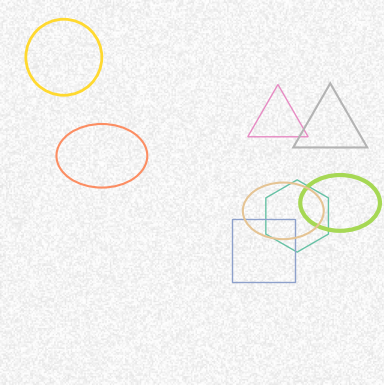[{"shape": "hexagon", "thickness": 1, "radius": 0.47, "center": [0.772, 0.439]}, {"shape": "oval", "thickness": 1.5, "radius": 0.59, "center": [0.265, 0.595]}, {"shape": "square", "thickness": 1, "radius": 0.41, "center": [0.684, 0.35]}, {"shape": "triangle", "thickness": 1, "radius": 0.45, "center": [0.722, 0.69]}, {"shape": "oval", "thickness": 3, "radius": 0.52, "center": [0.883, 0.473]}, {"shape": "circle", "thickness": 2, "radius": 0.49, "center": [0.166, 0.851]}, {"shape": "oval", "thickness": 1.5, "radius": 0.53, "center": [0.736, 0.452]}, {"shape": "triangle", "thickness": 1.5, "radius": 0.56, "center": [0.858, 0.672]}]